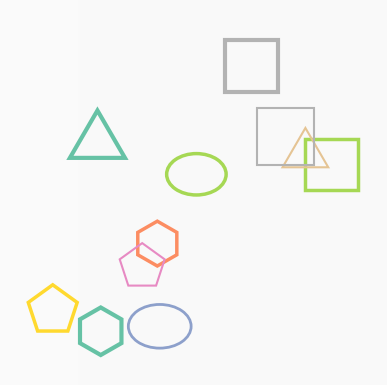[{"shape": "triangle", "thickness": 3, "radius": 0.41, "center": [0.251, 0.631]}, {"shape": "hexagon", "thickness": 3, "radius": 0.31, "center": [0.26, 0.14]}, {"shape": "hexagon", "thickness": 2.5, "radius": 0.29, "center": [0.406, 0.367]}, {"shape": "oval", "thickness": 2, "radius": 0.41, "center": [0.412, 0.152]}, {"shape": "pentagon", "thickness": 1.5, "radius": 0.3, "center": [0.367, 0.308]}, {"shape": "square", "thickness": 2.5, "radius": 0.34, "center": [0.855, 0.573]}, {"shape": "oval", "thickness": 2.5, "radius": 0.38, "center": [0.507, 0.547]}, {"shape": "pentagon", "thickness": 2.5, "radius": 0.33, "center": [0.136, 0.194]}, {"shape": "triangle", "thickness": 1.5, "radius": 0.34, "center": [0.788, 0.6]}, {"shape": "square", "thickness": 1.5, "radius": 0.37, "center": [0.736, 0.646]}, {"shape": "square", "thickness": 3, "radius": 0.34, "center": [0.65, 0.829]}]